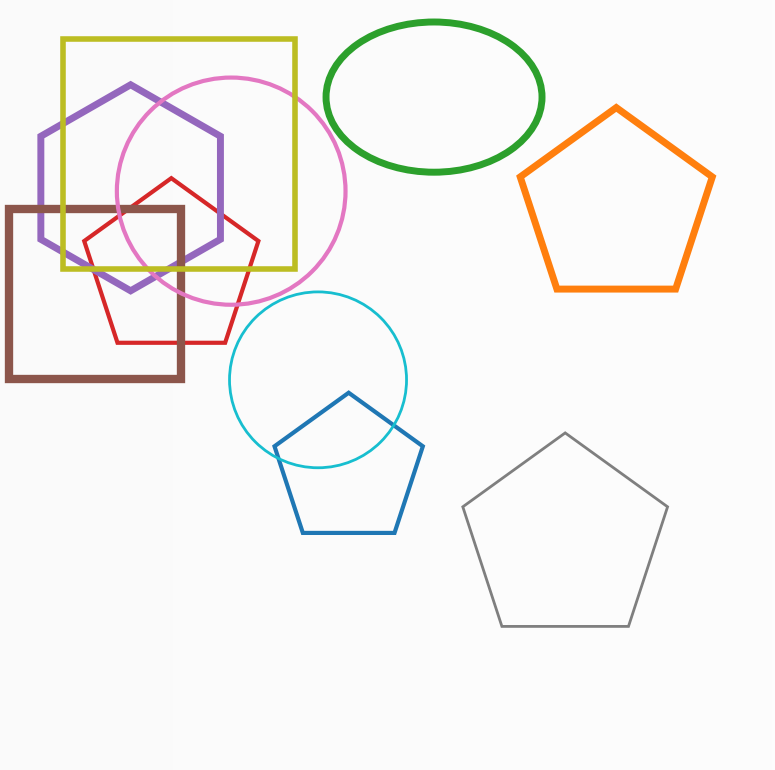[{"shape": "pentagon", "thickness": 1.5, "radius": 0.5, "center": [0.45, 0.389]}, {"shape": "pentagon", "thickness": 2.5, "radius": 0.65, "center": [0.795, 0.73]}, {"shape": "oval", "thickness": 2.5, "radius": 0.7, "center": [0.56, 0.874]}, {"shape": "pentagon", "thickness": 1.5, "radius": 0.59, "center": [0.221, 0.65]}, {"shape": "hexagon", "thickness": 2.5, "radius": 0.67, "center": [0.169, 0.756]}, {"shape": "square", "thickness": 3, "radius": 0.55, "center": [0.122, 0.618]}, {"shape": "circle", "thickness": 1.5, "radius": 0.74, "center": [0.298, 0.752]}, {"shape": "pentagon", "thickness": 1, "radius": 0.69, "center": [0.729, 0.299]}, {"shape": "square", "thickness": 2, "radius": 0.75, "center": [0.231, 0.8]}, {"shape": "circle", "thickness": 1, "radius": 0.57, "center": [0.41, 0.507]}]